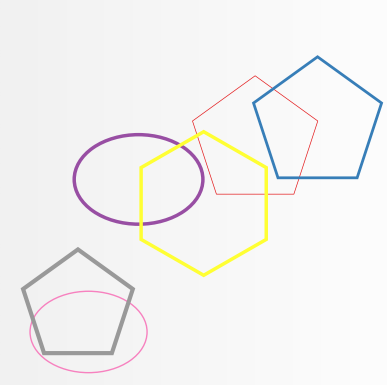[{"shape": "pentagon", "thickness": 0.5, "radius": 0.85, "center": [0.658, 0.633]}, {"shape": "pentagon", "thickness": 2, "radius": 0.87, "center": [0.819, 0.679]}, {"shape": "oval", "thickness": 2.5, "radius": 0.83, "center": [0.358, 0.534]}, {"shape": "hexagon", "thickness": 2.5, "radius": 0.93, "center": [0.526, 0.471]}, {"shape": "oval", "thickness": 1, "radius": 0.76, "center": [0.229, 0.138]}, {"shape": "pentagon", "thickness": 3, "radius": 0.74, "center": [0.201, 0.203]}]